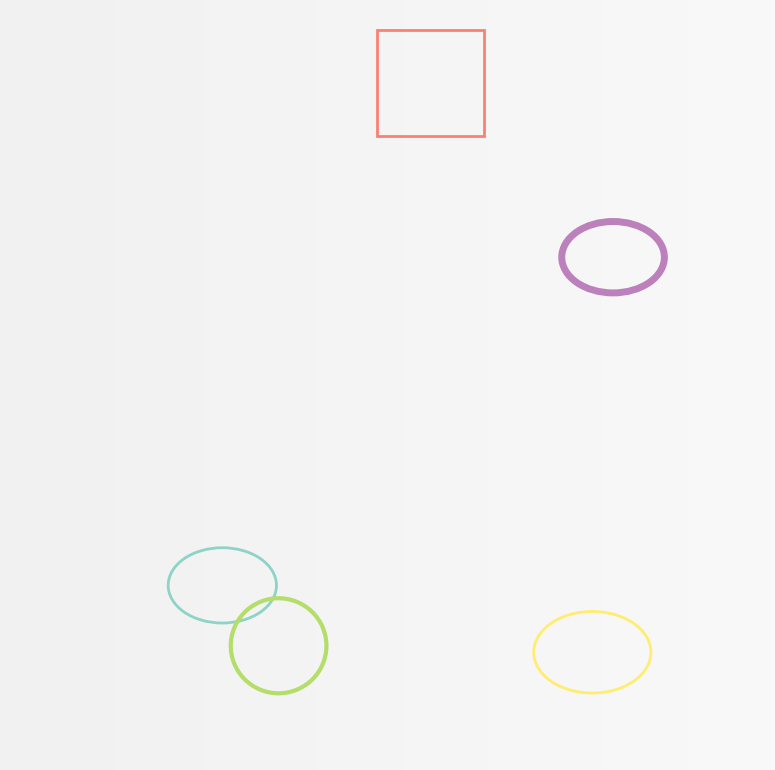[{"shape": "oval", "thickness": 1, "radius": 0.35, "center": [0.287, 0.24]}, {"shape": "square", "thickness": 1, "radius": 0.34, "center": [0.556, 0.892]}, {"shape": "circle", "thickness": 1.5, "radius": 0.31, "center": [0.359, 0.161]}, {"shape": "oval", "thickness": 2.5, "radius": 0.33, "center": [0.791, 0.666]}, {"shape": "oval", "thickness": 1, "radius": 0.38, "center": [0.764, 0.153]}]